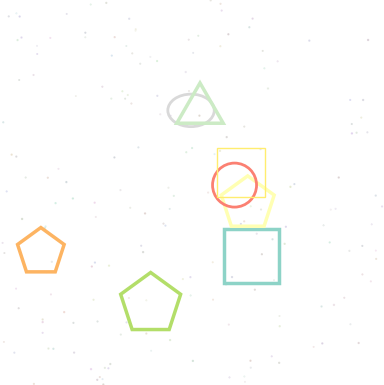[{"shape": "square", "thickness": 2.5, "radius": 0.35, "center": [0.653, 0.335]}, {"shape": "pentagon", "thickness": 2.5, "radius": 0.36, "center": [0.643, 0.471]}, {"shape": "circle", "thickness": 2, "radius": 0.29, "center": [0.609, 0.519]}, {"shape": "pentagon", "thickness": 2.5, "radius": 0.32, "center": [0.106, 0.345]}, {"shape": "pentagon", "thickness": 2.5, "radius": 0.41, "center": [0.391, 0.21]}, {"shape": "oval", "thickness": 2, "radius": 0.3, "center": [0.496, 0.713]}, {"shape": "triangle", "thickness": 2.5, "radius": 0.35, "center": [0.519, 0.715]}, {"shape": "square", "thickness": 1, "radius": 0.31, "center": [0.626, 0.552]}]